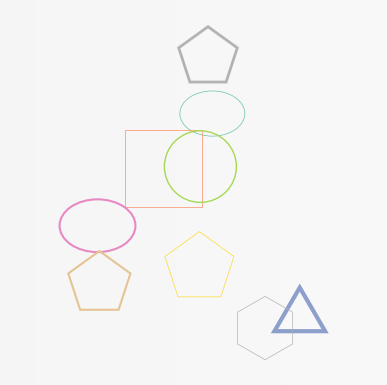[{"shape": "oval", "thickness": 0.5, "radius": 0.42, "center": [0.548, 0.705]}, {"shape": "square", "thickness": 0.5, "radius": 0.5, "center": [0.422, 0.562]}, {"shape": "triangle", "thickness": 3, "radius": 0.38, "center": [0.774, 0.178]}, {"shape": "oval", "thickness": 1.5, "radius": 0.49, "center": [0.252, 0.414]}, {"shape": "circle", "thickness": 1, "radius": 0.46, "center": [0.517, 0.567]}, {"shape": "pentagon", "thickness": 0.5, "radius": 0.47, "center": [0.515, 0.305]}, {"shape": "pentagon", "thickness": 1.5, "radius": 0.42, "center": [0.256, 0.264]}, {"shape": "hexagon", "thickness": 0.5, "radius": 0.41, "center": [0.684, 0.148]}, {"shape": "pentagon", "thickness": 2, "radius": 0.4, "center": [0.537, 0.851]}]